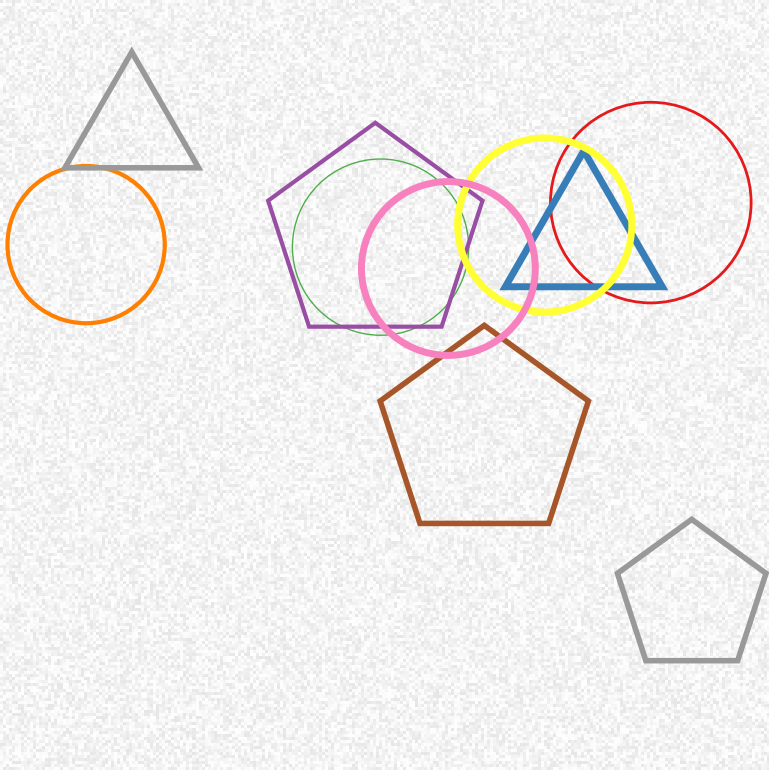[{"shape": "circle", "thickness": 1, "radius": 0.65, "center": [0.845, 0.737]}, {"shape": "triangle", "thickness": 2.5, "radius": 0.59, "center": [0.758, 0.686]}, {"shape": "circle", "thickness": 0.5, "radius": 0.57, "center": [0.494, 0.679]}, {"shape": "pentagon", "thickness": 1.5, "radius": 0.73, "center": [0.487, 0.694]}, {"shape": "circle", "thickness": 1.5, "radius": 0.51, "center": [0.112, 0.682]}, {"shape": "circle", "thickness": 2.5, "radius": 0.57, "center": [0.707, 0.708]}, {"shape": "pentagon", "thickness": 2, "radius": 0.71, "center": [0.629, 0.435]}, {"shape": "circle", "thickness": 2.5, "radius": 0.56, "center": [0.582, 0.651]}, {"shape": "pentagon", "thickness": 2, "radius": 0.51, "center": [0.898, 0.224]}, {"shape": "triangle", "thickness": 2, "radius": 0.5, "center": [0.171, 0.832]}]